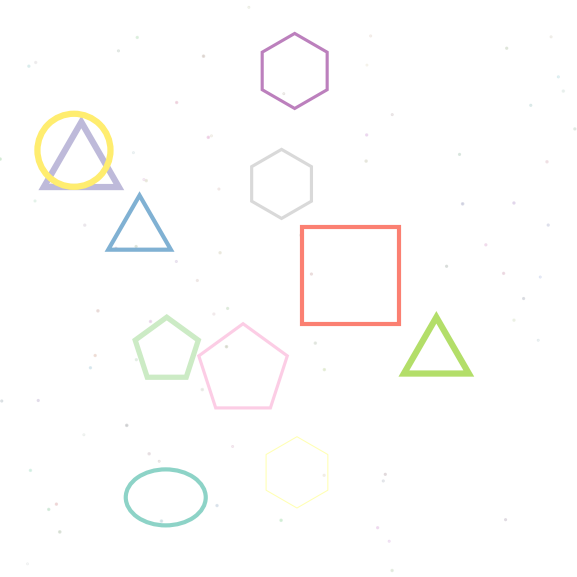[{"shape": "oval", "thickness": 2, "radius": 0.35, "center": [0.287, 0.138]}, {"shape": "hexagon", "thickness": 0.5, "radius": 0.31, "center": [0.514, 0.181]}, {"shape": "triangle", "thickness": 3, "radius": 0.37, "center": [0.141, 0.713]}, {"shape": "square", "thickness": 2, "radius": 0.42, "center": [0.607, 0.522]}, {"shape": "triangle", "thickness": 2, "radius": 0.31, "center": [0.242, 0.598]}, {"shape": "triangle", "thickness": 3, "radius": 0.32, "center": [0.756, 0.385]}, {"shape": "pentagon", "thickness": 1.5, "radius": 0.4, "center": [0.421, 0.358]}, {"shape": "hexagon", "thickness": 1.5, "radius": 0.3, "center": [0.488, 0.681]}, {"shape": "hexagon", "thickness": 1.5, "radius": 0.32, "center": [0.51, 0.876]}, {"shape": "pentagon", "thickness": 2.5, "radius": 0.29, "center": [0.289, 0.392]}, {"shape": "circle", "thickness": 3, "radius": 0.32, "center": [0.128, 0.739]}]